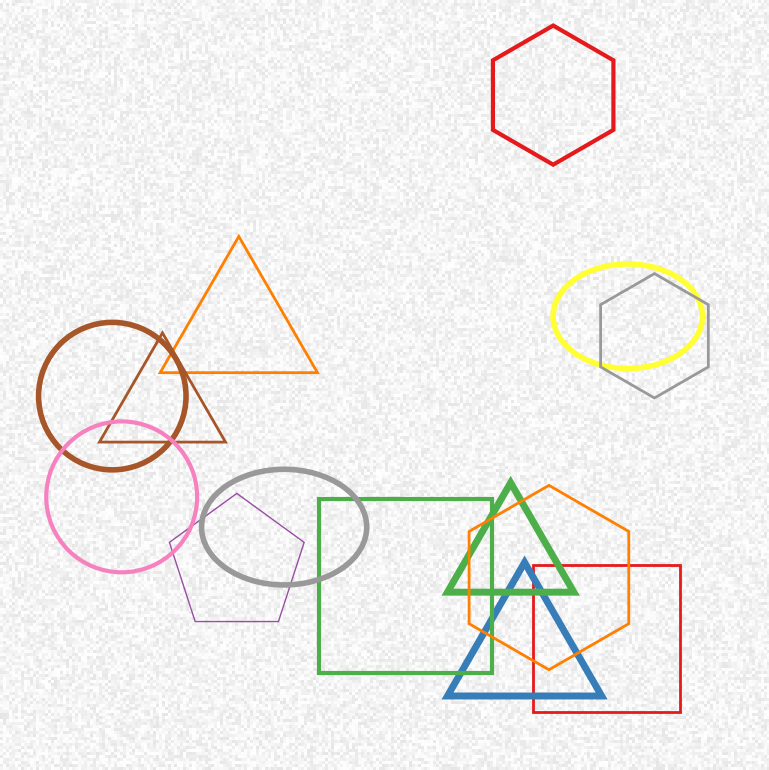[{"shape": "hexagon", "thickness": 1.5, "radius": 0.45, "center": [0.718, 0.876]}, {"shape": "square", "thickness": 1, "radius": 0.48, "center": [0.788, 0.171]}, {"shape": "triangle", "thickness": 2.5, "radius": 0.58, "center": [0.681, 0.154]}, {"shape": "square", "thickness": 1.5, "radius": 0.56, "center": [0.527, 0.239]}, {"shape": "triangle", "thickness": 2.5, "radius": 0.47, "center": [0.663, 0.278]}, {"shape": "pentagon", "thickness": 0.5, "radius": 0.46, "center": [0.308, 0.267]}, {"shape": "triangle", "thickness": 1, "radius": 0.59, "center": [0.31, 0.575]}, {"shape": "hexagon", "thickness": 1, "radius": 0.6, "center": [0.713, 0.25]}, {"shape": "oval", "thickness": 2, "radius": 0.48, "center": [0.815, 0.589]}, {"shape": "triangle", "thickness": 1, "radius": 0.47, "center": [0.211, 0.473]}, {"shape": "circle", "thickness": 2, "radius": 0.48, "center": [0.146, 0.486]}, {"shape": "circle", "thickness": 1.5, "radius": 0.49, "center": [0.158, 0.355]}, {"shape": "oval", "thickness": 2, "radius": 0.54, "center": [0.369, 0.315]}, {"shape": "hexagon", "thickness": 1, "radius": 0.4, "center": [0.85, 0.564]}]